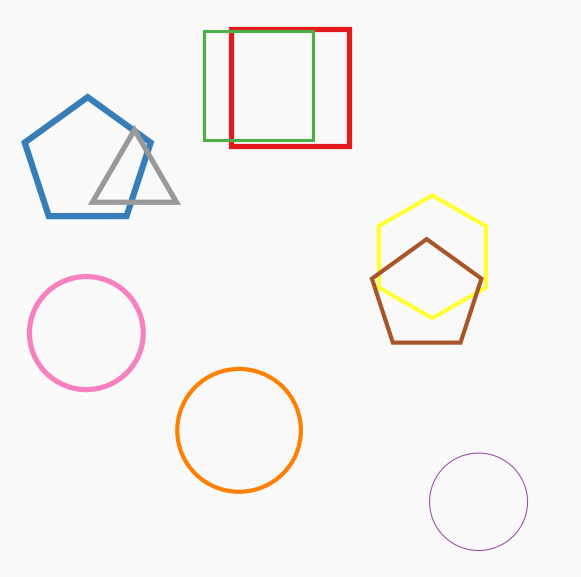[{"shape": "square", "thickness": 2.5, "radius": 0.51, "center": [0.499, 0.847]}, {"shape": "pentagon", "thickness": 3, "radius": 0.57, "center": [0.151, 0.717]}, {"shape": "square", "thickness": 1.5, "radius": 0.47, "center": [0.445, 0.852]}, {"shape": "circle", "thickness": 0.5, "radius": 0.42, "center": [0.823, 0.13]}, {"shape": "circle", "thickness": 2, "radius": 0.53, "center": [0.411, 0.254]}, {"shape": "hexagon", "thickness": 2, "radius": 0.53, "center": [0.744, 0.554]}, {"shape": "pentagon", "thickness": 2, "radius": 0.5, "center": [0.734, 0.486]}, {"shape": "circle", "thickness": 2.5, "radius": 0.49, "center": [0.149, 0.422]}, {"shape": "triangle", "thickness": 2.5, "radius": 0.42, "center": [0.231, 0.691]}]